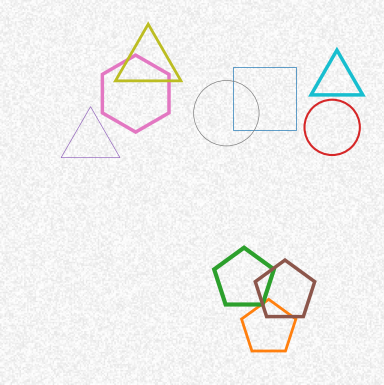[{"shape": "square", "thickness": 0.5, "radius": 0.41, "center": [0.687, 0.745]}, {"shape": "pentagon", "thickness": 2, "radius": 0.37, "center": [0.698, 0.148]}, {"shape": "pentagon", "thickness": 3, "radius": 0.41, "center": [0.634, 0.275]}, {"shape": "circle", "thickness": 1.5, "radius": 0.36, "center": [0.863, 0.669]}, {"shape": "triangle", "thickness": 0.5, "radius": 0.44, "center": [0.235, 0.635]}, {"shape": "pentagon", "thickness": 2.5, "radius": 0.41, "center": [0.74, 0.243]}, {"shape": "hexagon", "thickness": 2.5, "radius": 0.5, "center": [0.352, 0.757]}, {"shape": "circle", "thickness": 0.5, "radius": 0.43, "center": [0.588, 0.706]}, {"shape": "triangle", "thickness": 2, "radius": 0.49, "center": [0.385, 0.839]}, {"shape": "triangle", "thickness": 2.5, "radius": 0.39, "center": [0.875, 0.792]}]